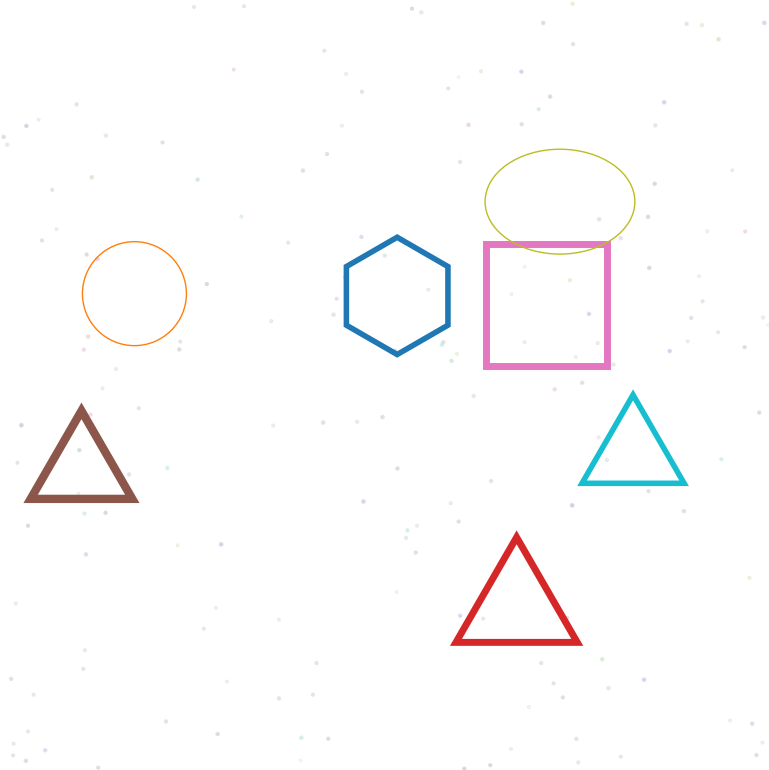[{"shape": "hexagon", "thickness": 2, "radius": 0.38, "center": [0.516, 0.616]}, {"shape": "circle", "thickness": 0.5, "radius": 0.34, "center": [0.175, 0.619]}, {"shape": "triangle", "thickness": 2.5, "radius": 0.45, "center": [0.671, 0.211]}, {"shape": "triangle", "thickness": 3, "radius": 0.38, "center": [0.106, 0.39]}, {"shape": "square", "thickness": 2.5, "radius": 0.4, "center": [0.71, 0.603]}, {"shape": "oval", "thickness": 0.5, "radius": 0.49, "center": [0.727, 0.738]}, {"shape": "triangle", "thickness": 2, "radius": 0.38, "center": [0.822, 0.411]}]